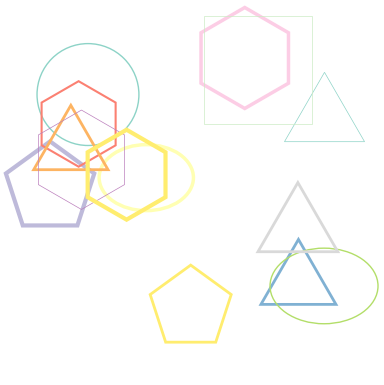[{"shape": "circle", "thickness": 1, "radius": 0.66, "center": [0.229, 0.754]}, {"shape": "triangle", "thickness": 0.5, "radius": 0.6, "center": [0.843, 0.692]}, {"shape": "oval", "thickness": 2.5, "radius": 0.61, "center": [0.38, 0.539]}, {"shape": "pentagon", "thickness": 3, "radius": 0.6, "center": [0.13, 0.512]}, {"shape": "hexagon", "thickness": 1.5, "radius": 0.56, "center": [0.204, 0.678]}, {"shape": "triangle", "thickness": 2, "radius": 0.56, "center": [0.775, 0.266]}, {"shape": "triangle", "thickness": 2, "radius": 0.56, "center": [0.184, 0.615]}, {"shape": "oval", "thickness": 1, "radius": 0.7, "center": [0.842, 0.257]}, {"shape": "hexagon", "thickness": 2.5, "radius": 0.66, "center": [0.636, 0.849]}, {"shape": "triangle", "thickness": 2, "radius": 0.6, "center": [0.774, 0.406]}, {"shape": "hexagon", "thickness": 0.5, "radius": 0.65, "center": [0.212, 0.585]}, {"shape": "square", "thickness": 0.5, "radius": 0.7, "center": [0.67, 0.818]}, {"shape": "pentagon", "thickness": 2, "radius": 0.55, "center": [0.495, 0.201]}, {"shape": "hexagon", "thickness": 3, "radius": 0.58, "center": [0.329, 0.546]}]